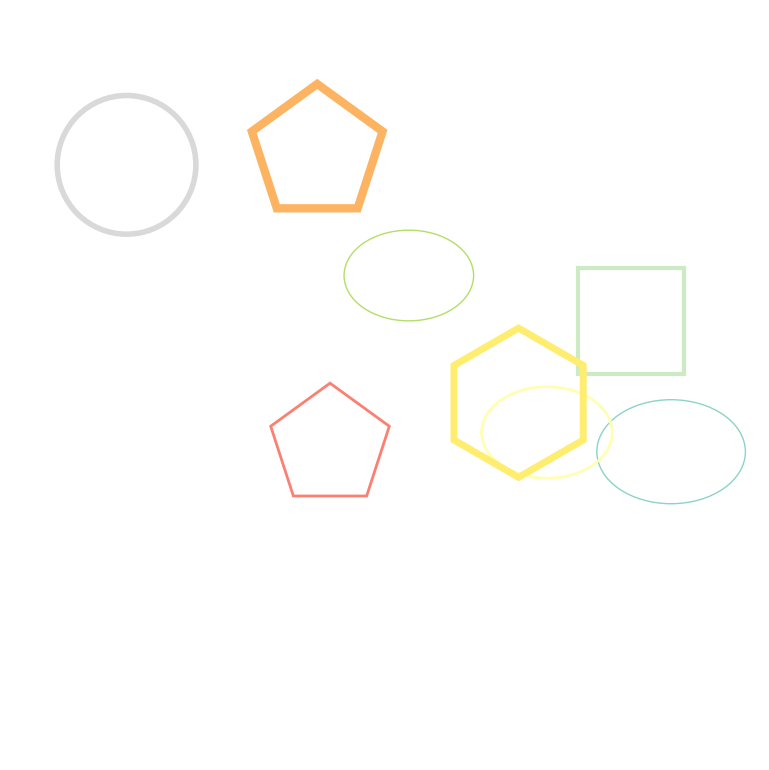[{"shape": "oval", "thickness": 0.5, "radius": 0.48, "center": [0.872, 0.413]}, {"shape": "oval", "thickness": 1, "radius": 0.42, "center": [0.71, 0.438]}, {"shape": "pentagon", "thickness": 1, "radius": 0.4, "center": [0.429, 0.421]}, {"shape": "pentagon", "thickness": 3, "radius": 0.45, "center": [0.412, 0.802]}, {"shape": "oval", "thickness": 0.5, "radius": 0.42, "center": [0.531, 0.642]}, {"shape": "circle", "thickness": 2, "radius": 0.45, "center": [0.164, 0.786]}, {"shape": "square", "thickness": 1.5, "radius": 0.34, "center": [0.819, 0.583]}, {"shape": "hexagon", "thickness": 2.5, "radius": 0.48, "center": [0.673, 0.477]}]